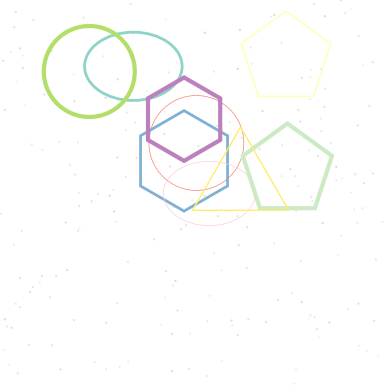[{"shape": "oval", "thickness": 2, "radius": 0.63, "center": [0.346, 0.828]}, {"shape": "pentagon", "thickness": 1, "radius": 0.61, "center": [0.743, 0.849]}, {"shape": "circle", "thickness": 0.5, "radius": 0.62, "center": [0.51, 0.629]}, {"shape": "hexagon", "thickness": 2, "radius": 0.65, "center": [0.478, 0.582]}, {"shape": "circle", "thickness": 3, "radius": 0.59, "center": [0.232, 0.814]}, {"shape": "oval", "thickness": 0.5, "radius": 0.6, "center": [0.543, 0.497]}, {"shape": "hexagon", "thickness": 3, "radius": 0.54, "center": [0.478, 0.69]}, {"shape": "pentagon", "thickness": 3, "radius": 0.61, "center": [0.747, 0.558]}, {"shape": "triangle", "thickness": 1, "radius": 0.72, "center": [0.625, 0.526]}]